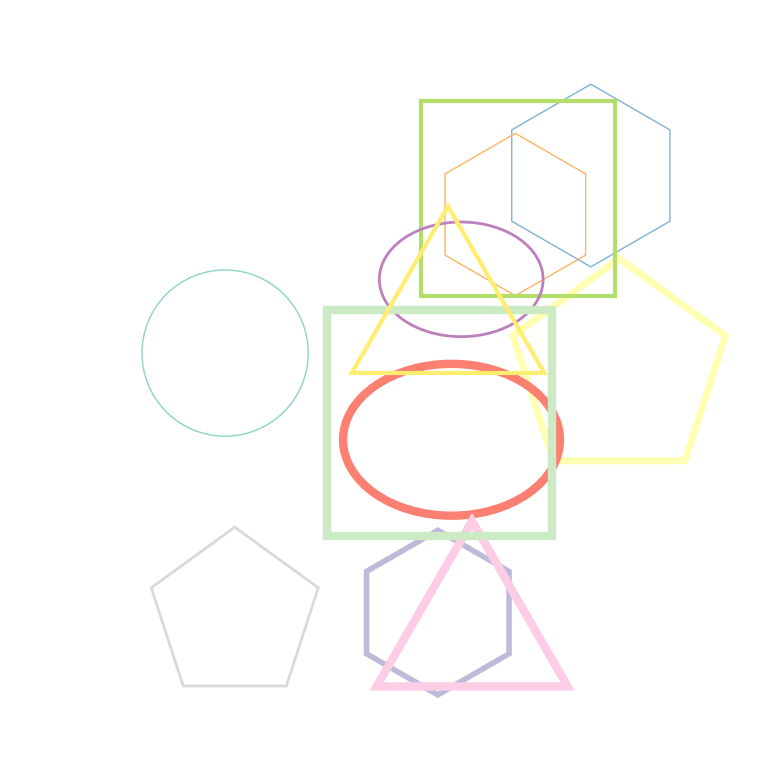[{"shape": "circle", "thickness": 0.5, "radius": 0.54, "center": [0.292, 0.541]}, {"shape": "pentagon", "thickness": 2.5, "radius": 0.73, "center": [0.804, 0.519]}, {"shape": "hexagon", "thickness": 2, "radius": 0.53, "center": [0.569, 0.204]}, {"shape": "oval", "thickness": 3, "radius": 0.7, "center": [0.586, 0.429]}, {"shape": "hexagon", "thickness": 0.5, "radius": 0.59, "center": [0.767, 0.772]}, {"shape": "hexagon", "thickness": 0.5, "radius": 0.53, "center": [0.669, 0.721]}, {"shape": "square", "thickness": 1.5, "radius": 0.63, "center": [0.673, 0.742]}, {"shape": "triangle", "thickness": 3, "radius": 0.72, "center": [0.613, 0.18]}, {"shape": "pentagon", "thickness": 1, "radius": 0.57, "center": [0.305, 0.201]}, {"shape": "oval", "thickness": 1, "radius": 0.53, "center": [0.599, 0.637]}, {"shape": "square", "thickness": 3, "radius": 0.73, "center": [0.571, 0.451]}, {"shape": "triangle", "thickness": 1.5, "radius": 0.72, "center": [0.582, 0.588]}]